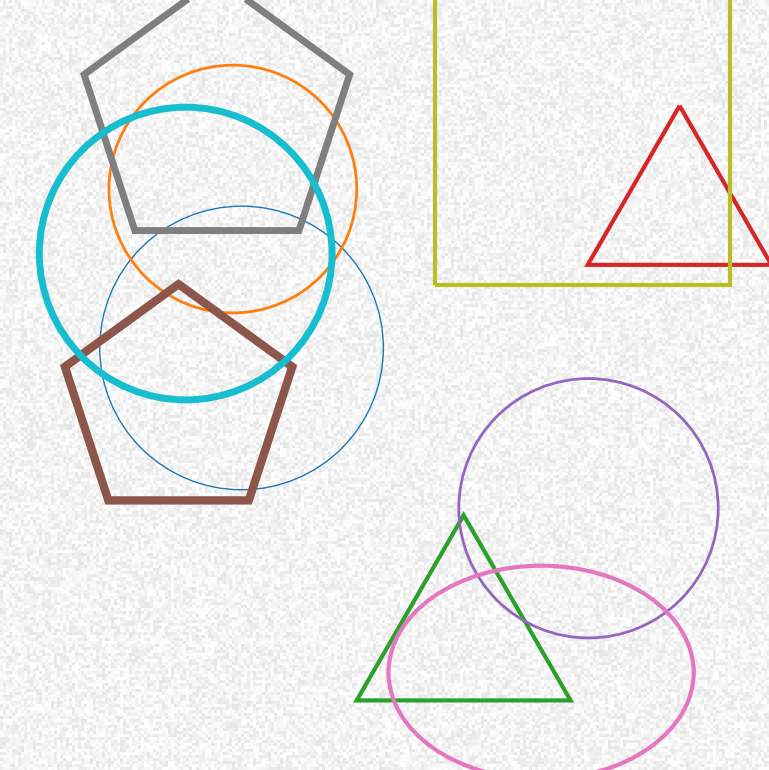[{"shape": "circle", "thickness": 0.5, "radius": 0.92, "center": [0.314, 0.548]}, {"shape": "circle", "thickness": 1, "radius": 0.8, "center": [0.302, 0.754]}, {"shape": "triangle", "thickness": 1.5, "radius": 0.8, "center": [0.602, 0.171]}, {"shape": "triangle", "thickness": 1.5, "radius": 0.69, "center": [0.883, 0.725]}, {"shape": "circle", "thickness": 1, "radius": 0.84, "center": [0.764, 0.34]}, {"shape": "pentagon", "thickness": 3, "radius": 0.78, "center": [0.232, 0.476]}, {"shape": "oval", "thickness": 1.5, "radius": 0.99, "center": [0.703, 0.127]}, {"shape": "pentagon", "thickness": 2.5, "radius": 0.91, "center": [0.282, 0.847]}, {"shape": "square", "thickness": 1.5, "radius": 0.96, "center": [0.756, 0.821]}, {"shape": "circle", "thickness": 2.5, "radius": 0.95, "center": [0.241, 0.671]}]